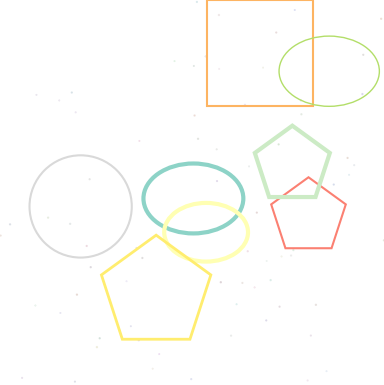[{"shape": "oval", "thickness": 3, "radius": 0.65, "center": [0.502, 0.485]}, {"shape": "oval", "thickness": 3, "radius": 0.54, "center": [0.535, 0.397]}, {"shape": "pentagon", "thickness": 1.5, "radius": 0.51, "center": [0.801, 0.438]}, {"shape": "square", "thickness": 1.5, "radius": 0.69, "center": [0.675, 0.863]}, {"shape": "oval", "thickness": 1, "radius": 0.65, "center": [0.855, 0.815]}, {"shape": "circle", "thickness": 1.5, "radius": 0.66, "center": [0.209, 0.464]}, {"shape": "pentagon", "thickness": 3, "radius": 0.51, "center": [0.759, 0.571]}, {"shape": "pentagon", "thickness": 2, "radius": 0.75, "center": [0.406, 0.24]}]